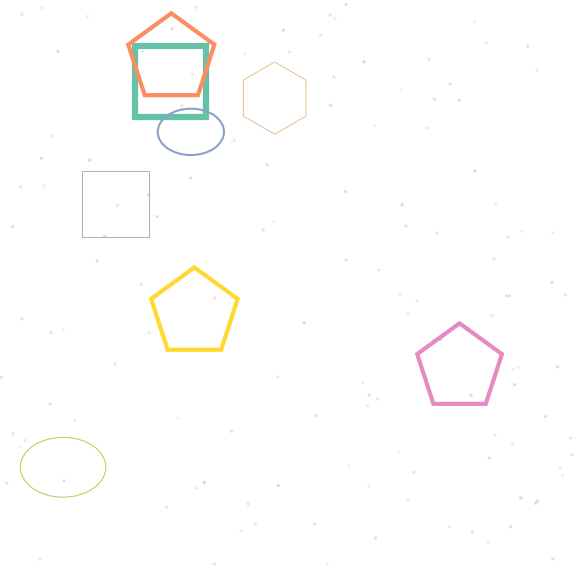[{"shape": "square", "thickness": 3, "radius": 0.31, "center": [0.295, 0.857]}, {"shape": "pentagon", "thickness": 2, "radius": 0.39, "center": [0.297, 0.898]}, {"shape": "oval", "thickness": 1, "radius": 0.29, "center": [0.331, 0.771]}, {"shape": "pentagon", "thickness": 2, "radius": 0.39, "center": [0.796, 0.362]}, {"shape": "oval", "thickness": 0.5, "radius": 0.37, "center": [0.109, 0.19]}, {"shape": "pentagon", "thickness": 2, "radius": 0.39, "center": [0.337, 0.457]}, {"shape": "hexagon", "thickness": 0.5, "radius": 0.31, "center": [0.476, 0.829]}, {"shape": "square", "thickness": 0.5, "radius": 0.29, "center": [0.2, 0.646]}]